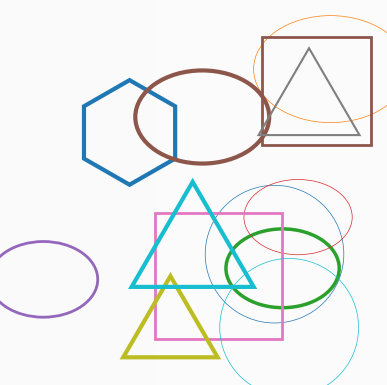[{"shape": "hexagon", "thickness": 3, "radius": 0.68, "center": [0.334, 0.656]}, {"shape": "circle", "thickness": 0.5, "radius": 0.89, "center": [0.708, 0.34]}, {"shape": "oval", "thickness": 0.5, "radius": 0.99, "center": [0.853, 0.82]}, {"shape": "oval", "thickness": 2.5, "radius": 0.73, "center": [0.729, 0.303]}, {"shape": "oval", "thickness": 0.5, "radius": 0.7, "center": [0.769, 0.436]}, {"shape": "oval", "thickness": 2, "radius": 0.7, "center": [0.112, 0.274]}, {"shape": "square", "thickness": 2, "radius": 0.7, "center": [0.816, 0.764]}, {"shape": "oval", "thickness": 3, "radius": 0.86, "center": [0.522, 0.696]}, {"shape": "square", "thickness": 2, "radius": 0.82, "center": [0.564, 0.283]}, {"shape": "triangle", "thickness": 1.5, "radius": 0.75, "center": [0.797, 0.724]}, {"shape": "triangle", "thickness": 3, "radius": 0.7, "center": [0.44, 0.142]}, {"shape": "triangle", "thickness": 3, "radius": 0.91, "center": [0.497, 0.346]}, {"shape": "circle", "thickness": 0.5, "radius": 0.9, "center": [0.746, 0.15]}]